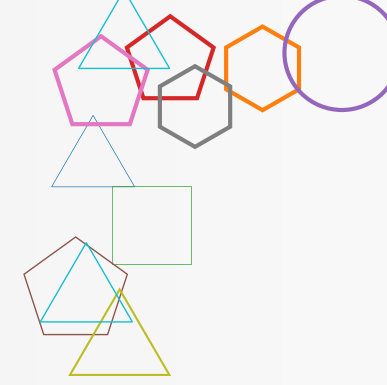[{"shape": "triangle", "thickness": 0.5, "radius": 0.62, "center": [0.24, 0.577]}, {"shape": "hexagon", "thickness": 3, "radius": 0.54, "center": [0.678, 0.822]}, {"shape": "square", "thickness": 0.5, "radius": 0.51, "center": [0.391, 0.415]}, {"shape": "pentagon", "thickness": 3, "radius": 0.59, "center": [0.439, 0.84]}, {"shape": "circle", "thickness": 3, "radius": 0.74, "center": [0.882, 0.863]}, {"shape": "pentagon", "thickness": 1, "radius": 0.7, "center": [0.195, 0.244]}, {"shape": "pentagon", "thickness": 3, "radius": 0.63, "center": [0.261, 0.78]}, {"shape": "hexagon", "thickness": 3, "radius": 0.52, "center": [0.503, 0.723]}, {"shape": "triangle", "thickness": 1.5, "radius": 0.74, "center": [0.309, 0.1]}, {"shape": "triangle", "thickness": 1, "radius": 0.68, "center": [0.32, 0.89]}, {"shape": "triangle", "thickness": 1, "radius": 0.69, "center": [0.223, 0.232]}]